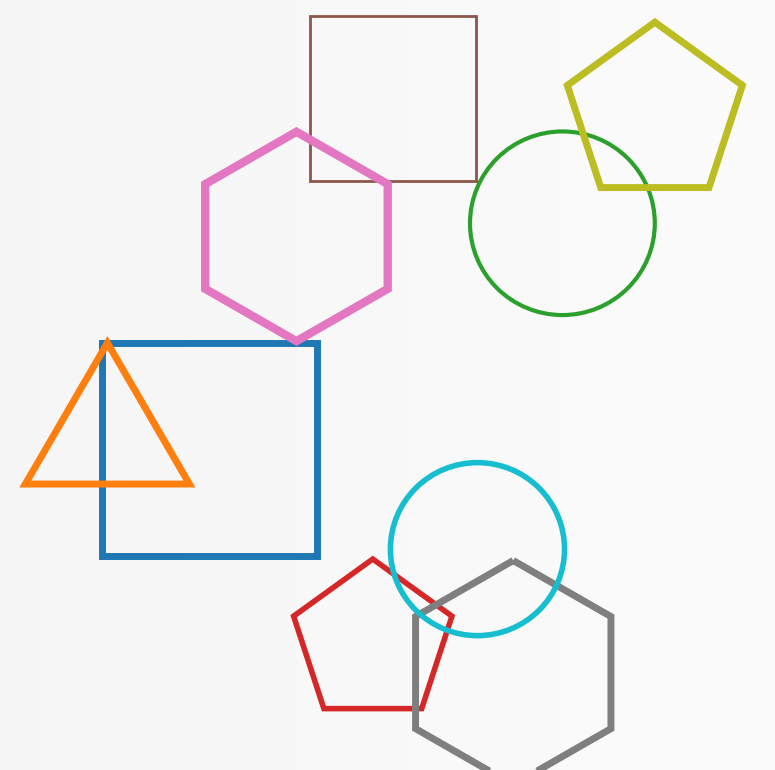[{"shape": "square", "thickness": 2.5, "radius": 0.69, "center": [0.27, 0.416]}, {"shape": "triangle", "thickness": 2.5, "radius": 0.61, "center": [0.139, 0.432]}, {"shape": "circle", "thickness": 1.5, "radius": 0.6, "center": [0.726, 0.71]}, {"shape": "pentagon", "thickness": 2, "radius": 0.54, "center": [0.481, 0.167]}, {"shape": "square", "thickness": 1, "radius": 0.54, "center": [0.507, 0.872]}, {"shape": "hexagon", "thickness": 3, "radius": 0.68, "center": [0.383, 0.693]}, {"shape": "hexagon", "thickness": 2.5, "radius": 0.73, "center": [0.662, 0.126]}, {"shape": "pentagon", "thickness": 2.5, "radius": 0.59, "center": [0.845, 0.852]}, {"shape": "circle", "thickness": 2, "radius": 0.56, "center": [0.616, 0.287]}]